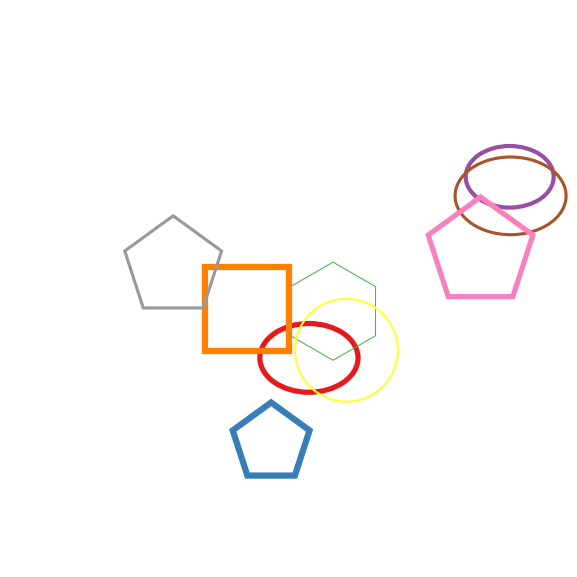[{"shape": "oval", "thickness": 2.5, "radius": 0.43, "center": [0.535, 0.379]}, {"shape": "pentagon", "thickness": 3, "radius": 0.35, "center": [0.47, 0.232]}, {"shape": "hexagon", "thickness": 0.5, "radius": 0.42, "center": [0.577, 0.46]}, {"shape": "oval", "thickness": 2, "radius": 0.38, "center": [0.883, 0.693]}, {"shape": "square", "thickness": 3, "radius": 0.36, "center": [0.428, 0.464]}, {"shape": "circle", "thickness": 1, "radius": 0.45, "center": [0.6, 0.393]}, {"shape": "oval", "thickness": 1.5, "radius": 0.48, "center": [0.884, 0.66]}, {"shape": "pentagon", "thickness": 2.5, "radius": 0.48, "center": [0.832, 0.563]}, {"shape": "pentagon", "thickness": 1.5, "radius": 0.44, "center": [0.3, 0.537]}]